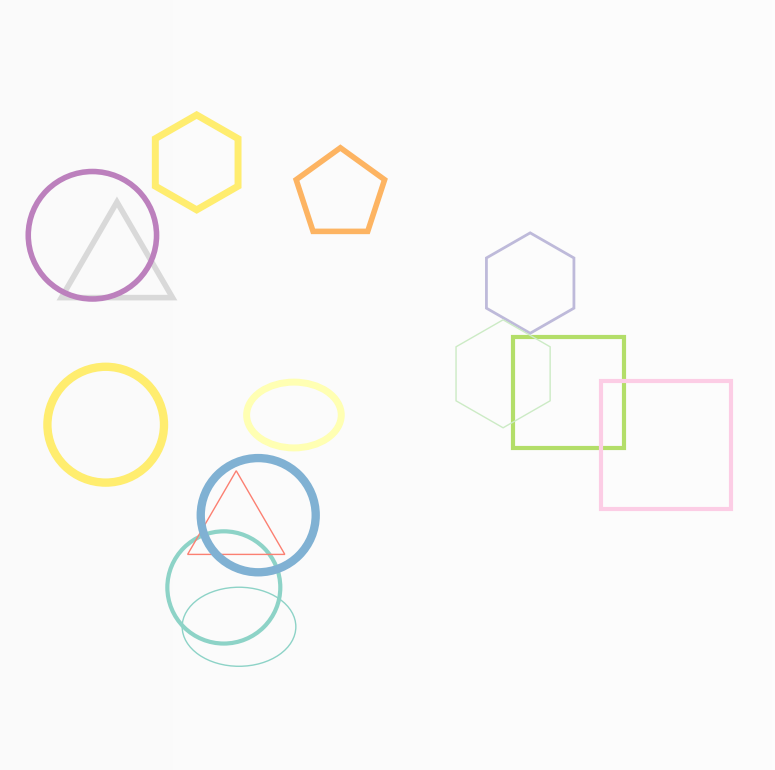[{"shape": "oval", "thickness": 0.5, "radius": 0.37, "center": [0.308, 0.186]}, {"shape": "circle", "thickness": 1.5, "radius": 0.36, "center": [0.289, 0.237]}, {"shape": "oval", "thickness": 2.5, "radius": 0.31, "center": [0.379, 0.461]}, {"shape": "hexagon", "thickness": 1, "radius": 0.33, "center": [0.684, 0.632]}, {"shape": "triangle", "thickness": 0.5, "radius": 0.36, "center": [0.305, 0.316]}, {"shape": "circle", "thickness": 3, "radius": 0.37, "center": [0.333, 0.331]}, {"shape": "pentagon", "thickness": 2, "radius": 0.3, "center": [0.439, 0.748]}, {"shape": "square", "thickness": 1.5, "radius": 0.36, "center": [0.734, 0.49]}, {"shape": "square", "thickness": 1.5, "radius": 0.42, "center": [0.859, 0.422]}, {"shape": "triangle", "thickness": 2, "radius": 0.41, "center": [0.151, 0.655]}, {"shape": "circle", "thickness": 2, "radius": 0.41, "center": [0.119, 0.694]}, {"shape": "hexagon", "thickness": 0.5, "radius": 0.35, "center": [0.649, 0.515]}, {"shape": "hexagon", "thickness": 2.5, "radius": 0.31, "center": [0.254, 0.789]}, {"shape": "circle", "thickness": 3, "radius": 0.38, "center": [0.136, 0.448]}]